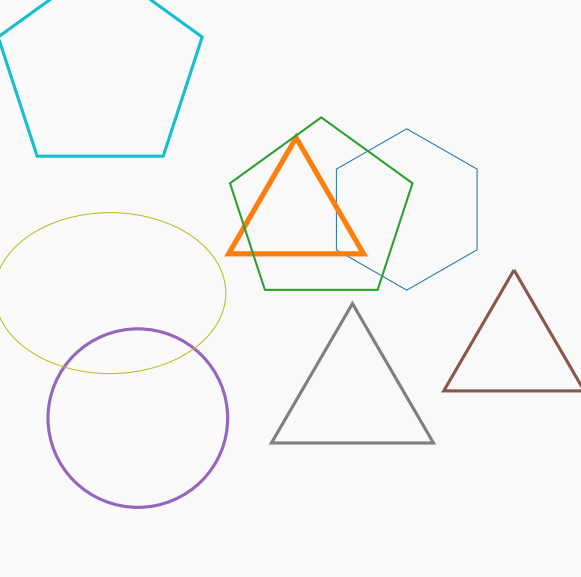[{"shape": "hexagon", "thickness": 0.5, "radius": 0.7, "center": [0.7, 0.636]}, {"shape": "triangle", "thickness": 2.5, "radius": 0.67, "center": [0.509, 0.627]}, {"shape": "pentagon", "thickness": 1, "radius": 0.83, "center": [0.553, 0.631]}, {"shape": "circle", "thickness": 1.5, "radius": 0.77, "center": [0.237, 0.275]}, {"shape": "triangle", "thickness": 1.5, "radius": 0.7, "center": [0.884, 0.392]}, {"shape": "triangle", "thickness": 1.5, "radius": 0.8, "center": [0.606, 0.313]}, {"shape": "oval", "thickness": 0.5, "radius": 1.0, "center": [0.189, 0.492]}, {"shape": "pentagon", "thickness": 1.5, "radius": 0.92, "center": [0.172, 0.878]}]